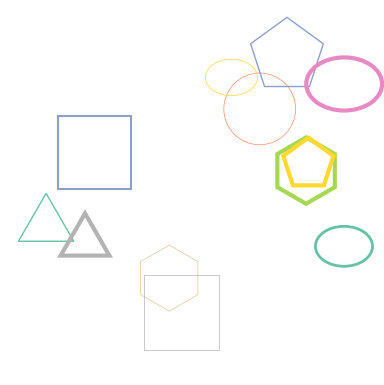[{"shape": "oval", "thickness": 2, "radius": 0.37, "center": [0.893, 0.36]}, {"shape": "triangle", "thickness": 1, "radius": 0.41, "center": [0.12, 0.415]}, {"shape": "circle", "thickness": 0.5, "radius": 0.47, "center": [0.675, 0.717]}, {"shape": "pentagon", "thickness": 1, "radius": 0.5, "center": [0.745, 0.856]}, {"shape": "square", "thickness": 1.5, "radius": 0.48, "center": [0.245, 0.604]}, {"shape": "oval", "thickness": 3, "radius": 0.49, "center": [0.894, 0.782]}, {"shape": "hexagon", "thickness": 3, "radius": 0.43, "center": [0.795, 0.557]}, {"shape": "pentagon", "thickness": 3, "radius": 0.34, "center": [0.801, 0.574]}, {"shape": "oval", "thickness": 0.5, "radius": 0.34, "center": [0.601, 0.799]}, {"shape": "hexagon", "thickness": 0.5, "radius": 0.43, "center": [0.44, 0.278]}, {"shape": "triangle", "thickness": 3, "radius": 0.37, "center": [0.221, 0.373]}, {"shape": "square", "thickness": 0.5, "radius": 0.49, "center": [0.471, 0.189]}]